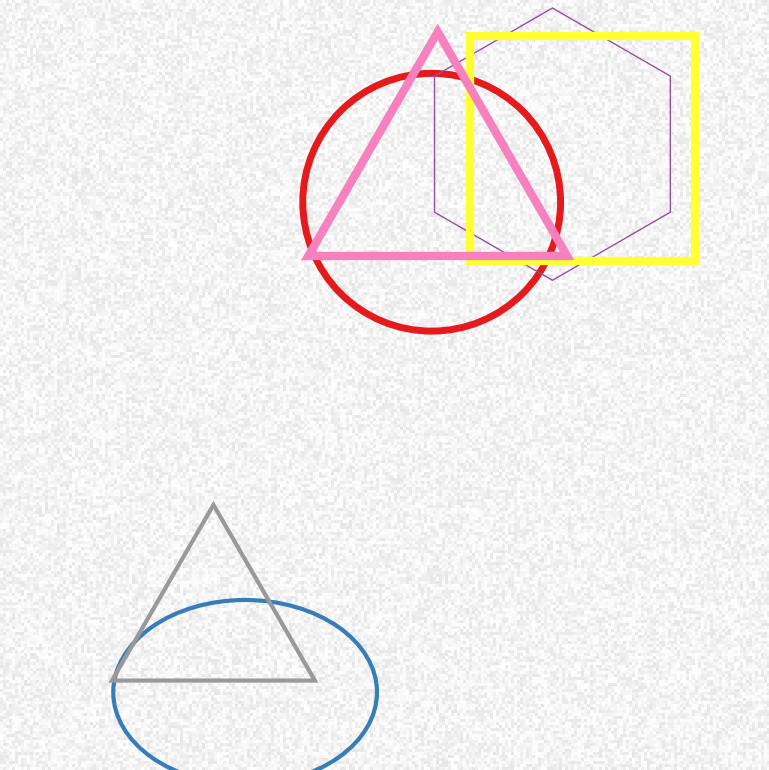[{"shape": "circle", "thickness": 2.5, "radius": 0.84, "center": [0.561, 0.737]}, {"shape": "oval", "thickness": 1.5, "radius": 0.86, "center": [0.318, 0.101]}, {"shape": "hexagon", "thickness": 0.5, "radius": 0.88, "center": [0.717, 0.813]}, {"shape": "square", "thickness": 3, "radius": 0.73, "center": [0.756, 0.807]}, {"shape": "triangle", "thickness": 3, "radius": 0.97, "center": [0.568, 0.765]}, {"shape": "triangle", "thickness": 1.5, "radius": 0.76, "center": [0.277, 0.192]}]